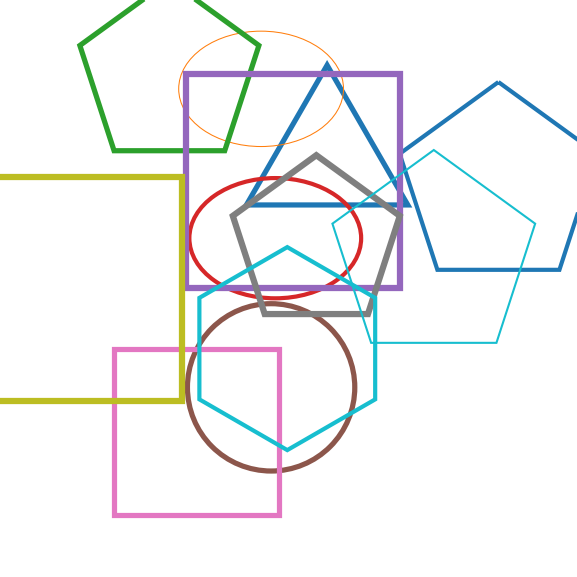[{"shape": "pentagon", "thickness": 2, "radius": 0.9, "center": [0.863, 0.677]}, {"shape": "triangle", "thickness": 2.5, "radius": 0.81, "center": [0.566, 0.725]}, {"shape": "oval", "thickness": 0.5, "radius": 0.71, "center": [0.452, 0.845]}, {"shape": "pentagon", "thickness": 2.5, "radius": 0.81, "center": [0.293, 0.87]}, {"shape": "oval", "thickness": 2, "radius": 0.74, "center": [0.477, 0.587]}, {"shape": "square", "thickness": 3, "radius": 0.93, "center": [0.508, 0.686]}, {"shape": "circle", "thickness": 2.5, "radius": 0.72, "center": [0.469, 0.328]}, {"shape": "square", "thickness": 2.5, "radius": 0.72, "center": [0.34, 0.251]}, {"shape": "pentagon", "thickness": 3, "radius": 0.76, "center": [0.548, 0.578]}, {"shape": "square", "thickness": 3, "radius": 0.97, "center": [0.12, 0.499]}, {"shape": "hexagon", "thickness": 2, "radius": 0.88, "center": [0.497, 0.395]}, {"shape": "pentagon", "thickness": 1, "radius": 0.92, "center": [0.751, 0.555]}]